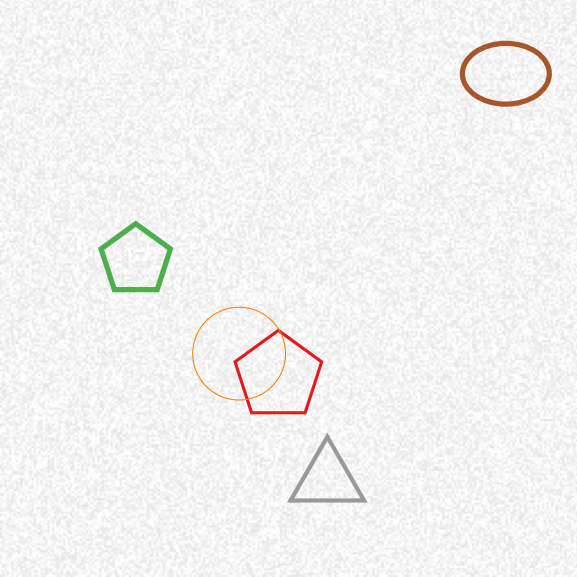[{"shape": "pentagon", "thickness": 1.5, "radius": 0.39, "center": [0.482, 0.348]}, {"shape": "pentagon", "thickness": 2.5, "radius": 0.32, "center": [0.235, 0.549]}, {"shape": "circle", "thickness": 0.5, "radius": 0.4, "center": [0.414, 0.387]}, {"shape": "oval", "thickness": 2.5, "radius": 0.38, "center": [0.876, 0.871]}, {"shape": "triangle", "thickness": 2, "radius": 0.37, "center": [0.567, 0.169]}]